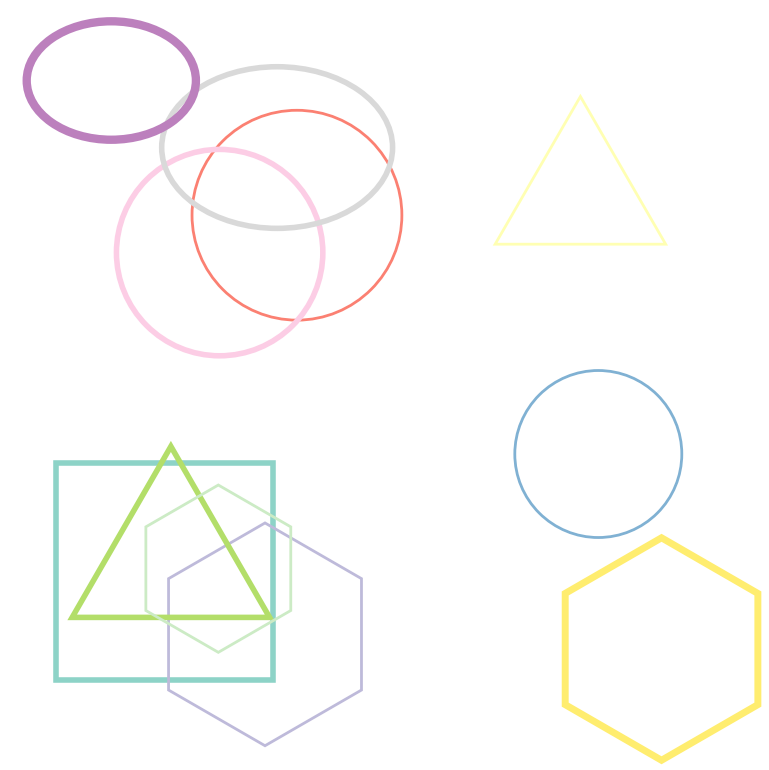[{"shape": "square", "thickness": 2, "radius": 0.7, "center": [0.213, 0.257]}, {"shape": "triangle", "thickness": 1, "radius": 0.64, "center": [0.754, 0.747]}, {"shape": "hexagon", "thickness": 1, "radius": 0.72, "center": [0.344, 0.176]}, {"shape": "circle", "thickness": 1, "radius": 0.68, "center": [0.386, 0.721]}, {"shape": "circle", "thickness": 1, "radius": 0.54, "center": [0.777, 0.41]}, {"shape": "triangle", "thickness": 2, "radius": 0.74, "center": [0.222, 0.272]}, {"shape": "circle", "thickness": 2, "radius": 0.67, "center": [0.285, 0.672]}, {"shape": "oval", "thickness": 2, "radius": 0.75, "center": [0.36, 0.808]}, {"shape": "oval", "thickness": 3, "radius": 0.55, "center": [0.145, 0.895]}, {"shape": "hexagon", "thickness": 1, "radius": 0.54, "center": [0.284, 0.261]}, {"shape": "hexagon", "thickness": 2.5, "radius": 0.72, "center": [0.859, 0.157]}]